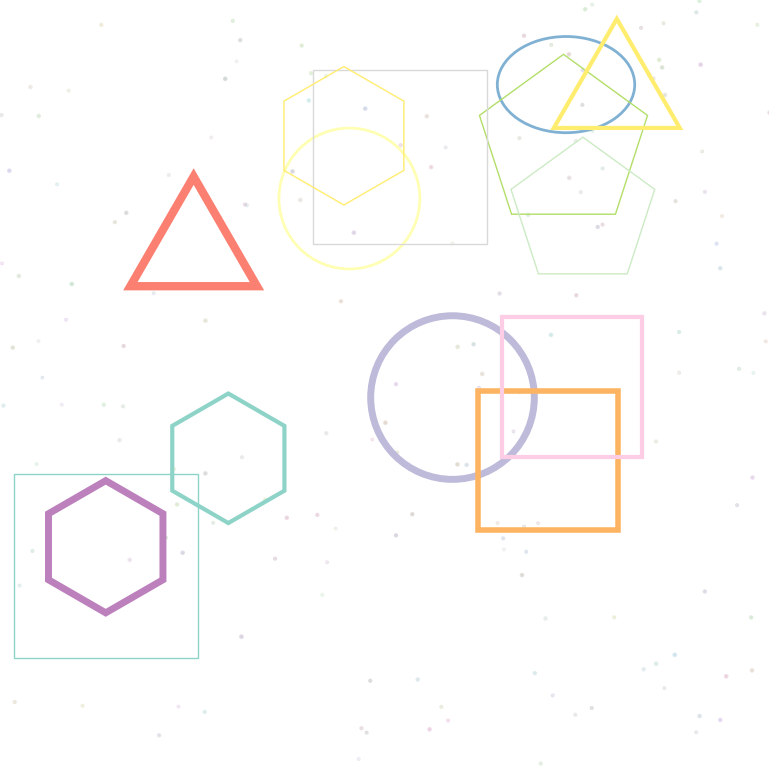[{"shape": "square", "thickness": 0.5, "radius": 0.6, "center": [0.138, 0.265]}, {"shape": "hexagon", "thickness": 1.5, "radius": 0.42, "center": [0.297, 0.405]}, {"shape": "circle", "thickness": 1, "radius": 0.46, "center": [0.454, 0.742]}, {"shape": "circle", "thickness": 2.5, "radius": 0.53, "center": [0.588, 0.484]}, {"shape": "triangle", "thickness": 3, "radius": 0.47, "center": [0.251, 0.676]}, {"shape": "oval", "thickness": 1, "radius": 0.45, "center": [0.735, 0.89]}, {"shape": "square", "thickness": 2, "radius": 0.45, "center": [0.712, 0.402]}, {"shape": "pentagon", "thickness": 0.5, "radius": 0.57, "center": [0.732, 0.815]}, {"shape": "square", "thickness": 1.5, "radius": 0.46, "center": [0.743, 0.497]}, {"shape": "square", "thickness": 0.5, "radius": 0.56, "center": [0.52, 0.796]}, {"shape": "hexagon", "thickness": 2.5, "radius": 0.43, "center": [0.137, 0.29]}, {"shape": "pentagon", "thickness": 0.5, "radius": 0.49, "center": [0.757, 0.724]}, {"shape": "hexagon", "thickness": 0.5, "radius": 0.45, "center": [0.447, 0.824]}, {"shape": "triangle", "thickness": 1.5, "radius": 0.47, "center": [0.801, 0.881]}]